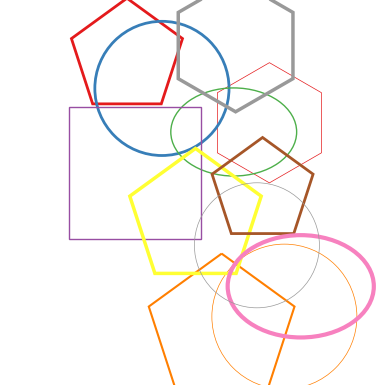[{"shape": "pentagon", "thickness": 2, "radius": 0.76, "center": [0.33, 0.853]}, {"shape": "hexagon", "thickness": 0.5, "radius": 0.78, "center": [0.7, 0.681]}, {"shape": "circle", "thickness": 2, "radius": 0.87, "center": [0.421, 0.77]}, {"shape": "oval", "thickness": 1, "radius": 0.82, "center": [0.607, 0.657]}, {"shape": "square", "thickness": 1, "radius": 0.86, "center": [0.351, 0.55]}, {"shape": "pentagon", "thickness": 1.5, "radius": 1.0, "center": [0.576, 0.142]}, {"shape": "circle", "thickness": 0.5, "radius": 0.94, "center": [0.739, 0.178]}, {"shape": "pentagon", "thickness": 2.5, "radius": 0.9, "center": [0.508, 0.435]}, {"shape": "pentagon", "thickness": 2, "radius": 0.69, "center": [0.682, 0.505]}, {"shape": "oval", "thickness": 3, "radius": 0.95, "center": [0.781, 0.256]}, {"shape": "hexagon", "thickness": 2.5, "radius": 0.86, "center": [0.612, 0.882]}, {"shape": "circle", "thickness": 0.5, "radius": 0.81, "center": [0.667, 0.363]}]